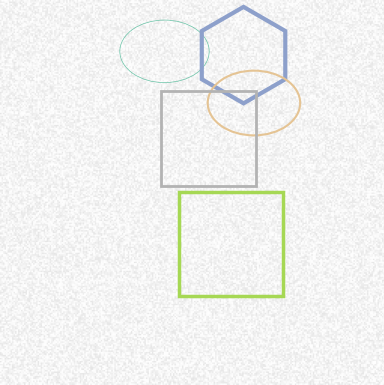[{"shape": "oval", "thickness": 0.5, "radius": 0.58, "center": [0.427, 0.867]}, {"shape": "hexagon", "thickness": 3, "radius": 0.63, "center": [0.633, 0.857]}, {"shape": "square", "thickness": 2.5, "radius": 0.67, "center": [0.6, 0.366]}, {"shape": "oval", "thickness": 1.5, "radius": 0.6, "center": [0.66, 0.732]}, {"shape": "square", "thickness": 2, "radius": 0.62, "center": [0.543, 0.641]}]